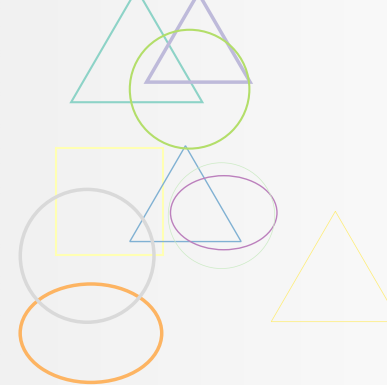[{"shape": "triangle", "thickness": 1.5, "radius": 0.98, "center": [0.353, 0.832]}, {"shape": "square", "thickness": 1.5, "radius": 0.69, "center": [0.281, 0.477]}, {"shape": "triangle", "thickness": 2.5, "radius": 0.77, "center": [0.512, 0.864]}, {"shape": "triangle", "thickness": 1, "radius": 0.83, "center": [0.479, 0.456]}, {"shape": "oval", "thickness": 2.5, "radius": 0.91, "center": [0.235, 0.135]}, {"shape": "circle", "thickness": 1.5, "radius": 0.77, "center": [0.489, 0.768]}, {"shape": "circle", "thickness": 2.5, "radius": 0.86, "center": [0.225, 0.336]}, {"shape": "oval", "thickness": 1, "radius": 0.69, "center": [0.577, 0.447]}, {"shape": "circle", "thickness": 0.5, "radius": 0.69, "center": [0.572, 0.44]}, {"shape": "triangle", "thickness": 0.5, "radius": 0.96, "center": [0.865, 0.26]}]